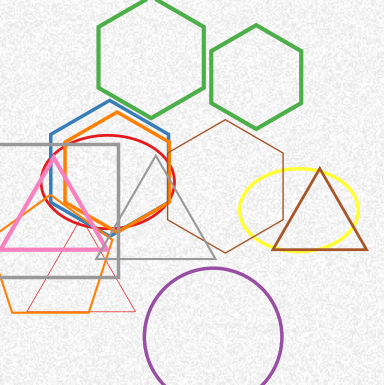[{"shape": "oval", "thickness": 2, "radius": 0.87, "center": [0.28, 0.527]}, {"shape": "triangle", "thickness": 0.5, "radius": 0.81, "center": [0.211, 0.272]}, {"shape": "hexagon", "thickness": 2.5, "radius": 0.88, "center": [0.285, 0.563]}, {"shape": "hexagon", "thickness": 3, "radius": 0.67, "center": [0.666, 0.8]}, {"shape": "hexagon", "thickness": 3, "radius": 0.79, "center": [0.393, 0.851]}, {"shape": "circle", "thickness": 2.5, "radius": 0.89, "center": [0.554, 0.125]}, {"shape": "pentagon", "thickness": 1.5, "radius": 0.85, "center": [0.131, 0.325]}, {"shape": "hexagon", "thickness": 2.5, "radius": 0.78, "center": [0.304, 0.553]}, {"shape": "oval", "thickness": 2.5, "radius": 0.77, "center": [0.776, 0.454]}, {"shape": "hexagon", "thickness": 1, "radius": 0.87, "center": [0.585, 0.516]}, {"shape": "triangle", "thickness": 2, "radius": 0.7, "center": [0.831, 0.422]}, {"shape": "triangle", "thickness": 3, "radius": 0.8, "center": [0.14, 0.431]}, {"shape": "square", "thickness": 2.5, "radius": 0.86, "center": [0.134, 0.454]}, {"shape": "triangle", "thickness": 1.5, "radius": 0.9, "center": [0.405, 0.417]}]